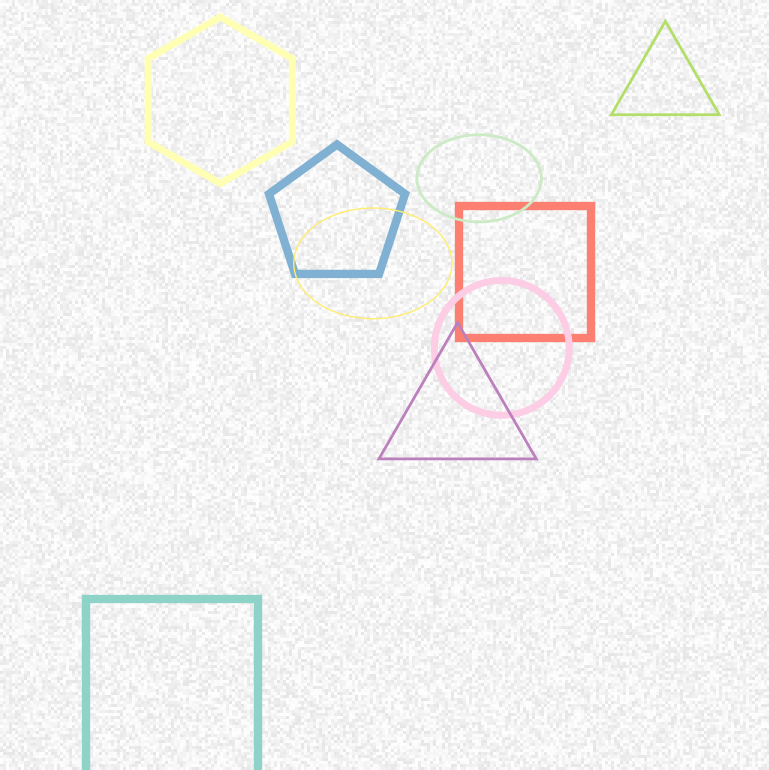[{"shape": "square", "thickness": 3, "radius": 0.56, "center": [0.223, 0.11]}, {"shape": "hexagon", "thickness": 2.5, "radius": 0.54, "center": [0.286, 0.87]}, {"shape": "square", "thickness": 3, "radius": 0.43, "center": [0.681, 0.646]}, {"shape": "pentagon", "thickness": 3, "radius": 0.46, "center": [0.438, 0.719]}, {"shape": "triangle", "thickness": 1, "radius": 0.4, "center": [0.864, 0.891]}, {"shape": "circle", "thickness": 2.5, "radius": 0.44, "center": [0.652, 0.548]}, {"shape": "triangle", "thickness": 1, "radius": 0.59, "center": [0.594, 0.463]}, {"shape": "oval", "thickness": 1, "radius": 0.4, "center": [0.622, 0.768]}, {"shape": "oval", "thickness": 0.5, "radius": 0.51, "center": [0.484, 0.658]}]